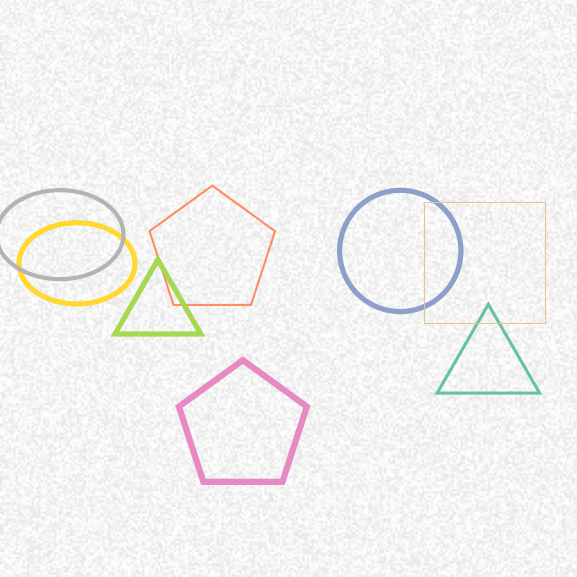[{"shape": "triangle", "thickness": 1.5, "radius": 0.51, "center": [0.846, 0.37]}, {"shape": "pentagon", "thickness": 1, "radius": 0.57, "center": [0.368, 0.564]}, {"shape": "circle", "thickness": 2.5, "radius": 0.53, "center": [0.693, 0.565]}, {"shape": "pentagon", "thickness": 3, "radius": 0.58, "center": [0.421, 0.259]}, {"shape": "triangle", "thickness": 2.5, "radius": 0.43, "center": [0.273, 0.464]}, {"shape": "oval", "thickness": 2.5, "radius": 0.5, "center": [0.133, 0.543]}, {"shape": "square", "thickness": 0.5, "radius": 0.52, "center": [0.839, 0.545]}, {"shape": "oval", "thickness": 2, "radius": 0.55, "center": [0.104, 0.593]}]